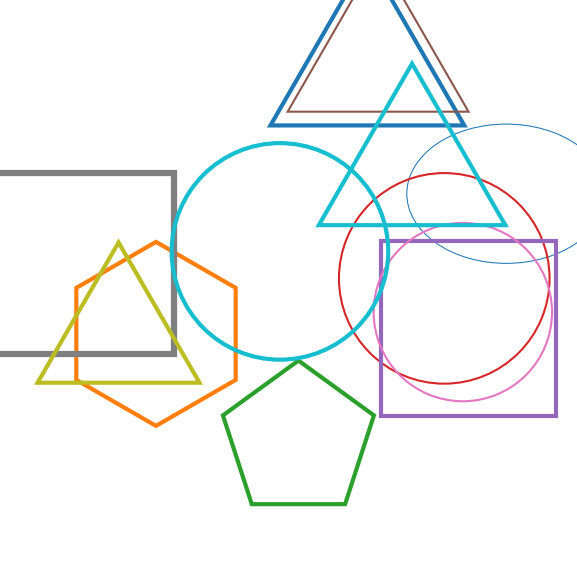[{"shape": "oval", "thickness": 0.5, "radius": 0.86, "center": [0.877, 0.664]}, {"shape": "triangle", "thickness": 2, "radius": 0.97, "center": [0.636, 0.879]}, {"shape": "hexagon", "thickness": 2, "radius": 0.8, "center": [0.27, 0.421]}, {"shape": "pentagon", "thickness": 2, "radius": 0.69, "center": [0.517, 0.237]}, {"shape": "circle", "thickness": 1, "radius": 0.91, "center": [0.769, 0.517]}, {"shape": "square", "thickness": 2, "radius": 0.76, "center": [0.811, 0.43]}, {"shape": "triangle", "thickness": 1, "radius": 0.9, "center": [0.655, 0.896]}, {"shape": "circle", "thickness": 1, "radius": 0.77, "center": [0.801, 0.459]}, {"shape": "square", "thickness": 3, "radius": 0.78, "center": [0.145, 0.542]}, {"shape": "triangle", "thickness": 2, "radius": 0.81, "center": [0.205, 0.417]}, {"shape": "circle", "thickness": 2, "radius": 0.94, "center": [0.485, 0.564]}, {"shape": "triangle", "thickness": 2, "radius": 0.93, "center": [0.714, 0.702]}]